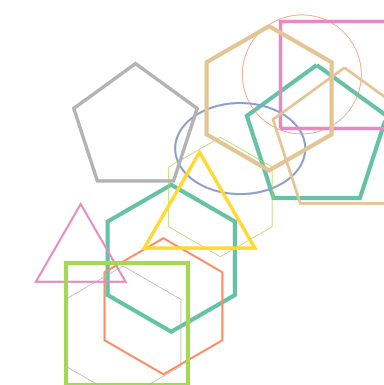[{"shape": "pentagon", "thickness": 3, "radius": 0.95, "center": [0.823, 0.64]}, {"shape": "hexagon", "thickness": 3, "radius": 0.95, "center": [0.445, 0.329]}, {"shape": "hexagon", "thickness": 1.5, "radius": 0.88, "center": [0.425, 0.205]}, {"shape": "circle", "thickness": 0.5, "radius": 0.77, "center": [0.784, 0.807]}, {"shape": "oval", "thickness": 1.5, "radius": 0.85, "center": [0.624, 0.614]}, {"shape": "triangle", "thickness": 1.5, "radius": 0.67, "center": [0.21, 0.335]}, {"shape": "square", "thickness": 2.5, "radius": 0.69, "center": [0.865, 0.806]}, {"shape": "hexagon", "thickness": 0.5, "radius": 0.78, "center": [0.573, 0.488]}, {"shape": "square", "thickness": 3, "radius": 0.79, "center": [0.33, 0.159]}, {"shape": "triangle", "thickness": 2.5, "radius": 0.83, "center": [0.518, 0.439]}, {"shape": "hexagon", "thickness": 3, "radius": 0.94, "center": [0.699, 0.745]}, {"shape": "pentagon", "thickness": 2, "radius": 0.98, "center": [0.895, 0.629]}, {"shape": "pentagon", "thickness": 2.5, "radius": 0.84, "center": [0.352, 0.666]}, {"shape": "hexagon", "thickness": 0.5, "radius": 0.87, "center": [0.32, 0.136]}]